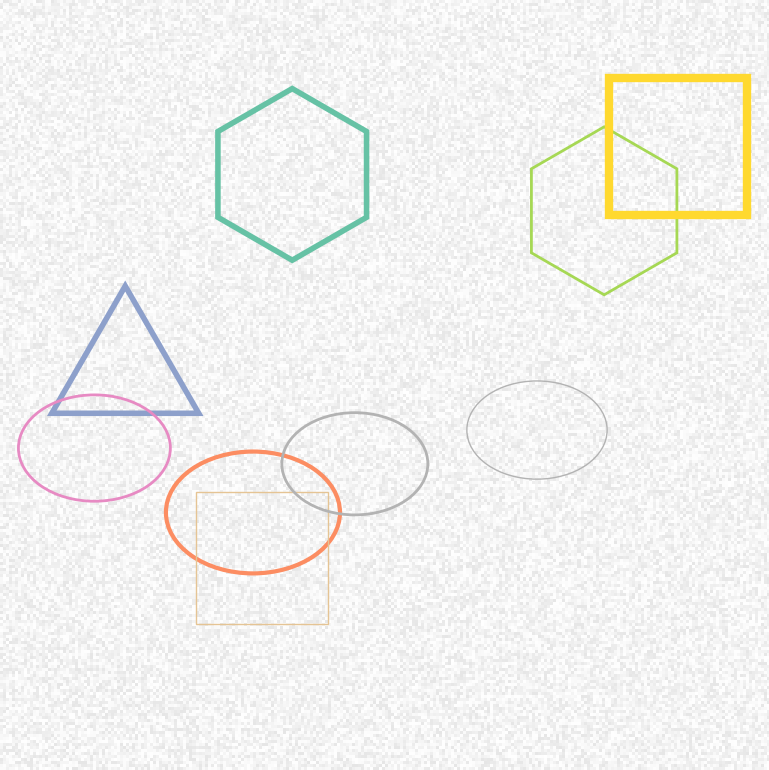[{"shape": "hexagon", "thickness": 2, "radius": 0.56, "center": [0.38, 0.774]}, {"shape": "oval", "thickness": 1.5, "radius": 0.57, "center": [0.329, 0.334]}, {"shape": "triangle", "thickness": 2, "radius": 0.55, "center": [0.163, 0.518]}, {"shape": "oval", "thickness": 1, "radius": 0.49, "center": [0.123, 0.418]}, {"shape": "hexagon", "thickness": 1, "radius": 0.55, "center": [0.785, 0.726]}, {"shape": "square", "thickness": 3, "radius": 0.45, "center": [0.88, 0.81]}, {"shape": "square", "thickness": 0.5, "radius": 0.43, "center": [0.34, 0.276]}, {"shape": "oval", "thickness": 0.5, "radius": 0.46, "center": [0.697, 0.441]}, {"shape": "oval", "thickness": 1, "radius": 0.47, "center": [0.461, 0.398]}]